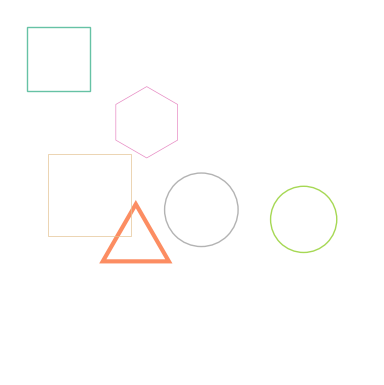[{"shape": "square", "thickness": 1, "radius": 0.41, "center": [0.152, 0.847]}, {"shape": "triangle", "thickness": 3, "radius": 0.5, "center": [0.353, 0.371]}, {"shape": "hexagon", "thickness": 0.5, "radius": 0.46, "center": [0.381, 0.682]}, {"shape": "circle", "thickness": 1, "radius": 0.43, "center": [0.789, 0.43]}, {"shape": "square", "thickness": 0.5, "radius": 0.54, "center": [0.232, 0.494]}, {"shape": "circle", "thickness": 1, "radius": 0.48, "center": [0.523, 0.455]}]